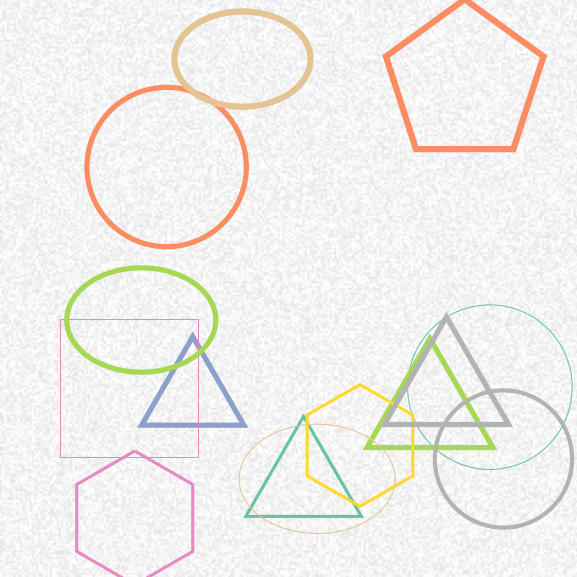[{"shape": "triangle", "thickness": 1.5, "radius": 0.58, "center": [0.526, 0.163]}, {"shape": "circle", "thickness": 0.5, "radius": 0.71, "center": [0.848, 0.329]}, {"shape": "circle", "thickness": 2.5, "radius": 0.69, "center": [0.289, 0.71]}, {"shape": "pentagon", "thickness": 3, "radius": 0.72, "center": [0.805, 0.857]}, {"shape": "triangle", "thickness": 2.5, "radius": 0.51, "center": [0.334, 0.314]}, {"shape": "hexagon", "thickness": 1.5, "radius": 0.58, "center": [0.233, 0.102]}, {"shape": "square", "thickness": 0.5, "radius": 0.6, "center": [0.223, 0.327]}, {"shape": "oval", "thickness": 2.5, "radius": 0.65, "center": [0.245, 0.445]}, {"shape": "triangle", "thickness": 2.5, "radius": 0.63, "center": [0.745, 0.287]}, {"shape": "hexagon", "thickness": 1.5, "radius": 0.53, "center": [0.623, 0.228]}, {"shape": "oval", "thickness": 0.5, "radius": 0.68, "center": [0.549, 0.17]}, {"shape": "oval", "thickness": 3, "radius": 0.59, "center": [0.42, 0.897]}, {"shape": "triangle", "thickness": 2.5, "radius": 0.62, "center": [0.773, 0.326]}, {"shape": "circle", "thickness": 2, "radius": 0.59, "center": [0.872, 0.204]}]